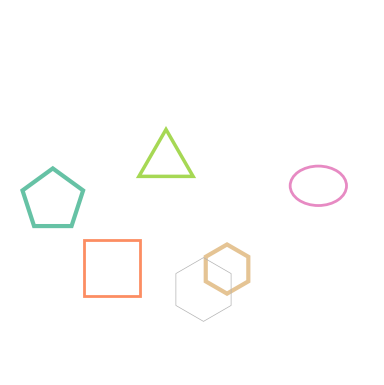[{"shape": "pentagon", "thickness": 3, "radius": 0.41, "center": [0.137, 0.48]}, {"shape": "square", "thickness": 2, "radius": 0.36, "center": [0.29, 0.303]}, {"shape": "oval", "thickness": 2, "radius": 0.37, "center": [0.827, 0.517]}, {"shape": "triangle", "thickness": 2.5, "radius": 0.41, "center": [0.431, 0.583]}, {"shape": "hexagon", "thickness": 3, "radius": 0.32, "center": [0.59, 0.301]}, {"shape": "hexagon", "thickness": 0.5, "radius": 0.41, "center": [0.529, 0.248]}]